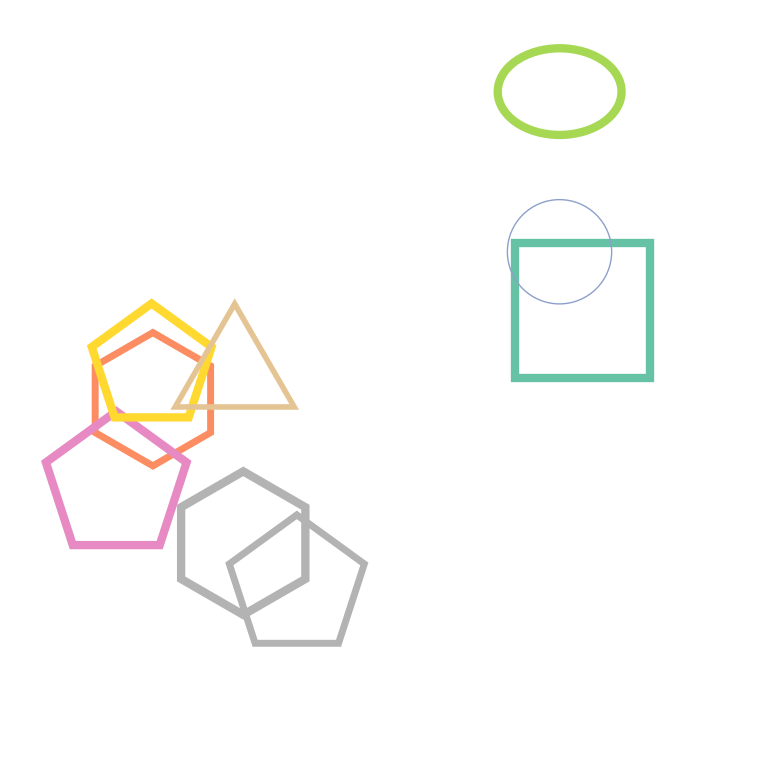[{"shape": "square", "thickness": 3, "radius": 0.44, "center": [0.756, 0.597]}, {"shape": "hexagon", "thickness": 2.5, "radius": 0.43, "center": [0.199, 0.482]}, {"shape": "circle", "thickness": 0.5, "radius": 0.34, "center": [0.727, 0.673]}, {"shape": "pentagon", "thickness": 3, "radius": 0.48, "center": [0.151, 0.37]}, {"shape": "oval", "thickness": 3, "radius": 0.4, "center": [0.727, 0.881]}, {"shape": "pentagon", "thickness": 3, "radius": 0.41, "center": [0.197, 0.524]}, {"shape": "triangle", "thickness": 2, "radius": 0.45, "center": [0.305, 0.516]}, {"shape": "hexagon", "thickness": 3, "radius": 0.47, "center": [0.316, 0.295]}, {"shape": "pentagon", "thickness": 2.5, "radius": 0.46, "center": [0.385, 0.239]}]